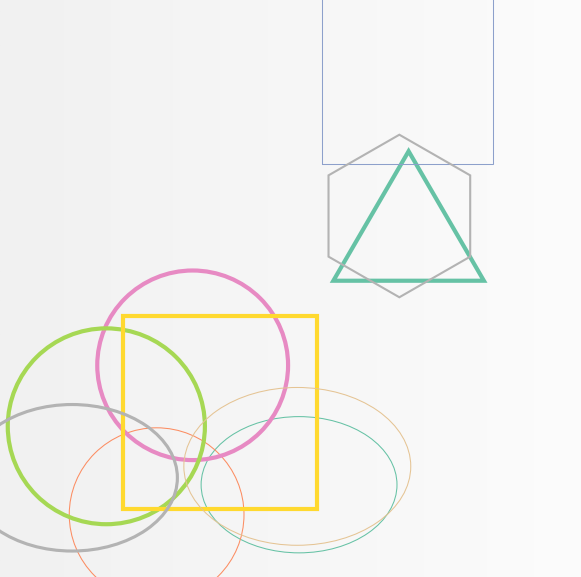[{"shape": "oval", "thickness": 0.5, "radius": 0.84, "center": [0.515, 0.16]}, {"shape": "triangle", "thickness": 2, "radius": 0.75, "center": [0.703, 0.588]}, {"shape": "circle", "thickness": 0.5, "radius": 0.75, "center": [0.269, 0.108]}, {"shape": "square", "thickness": 0.5, "radius": 0.73, "center": [0.702, 0.861]}, {"shape": "circle", "thickness": 2, "radius": 0.82, "center": [0.331, 0.367]}, {"shape": "circle", "thickness": 2, "radius": 0.85, "center": [0.183, 0.261]}, {"shape": "square", "thickness": 2, "radius": 0.83, "center": [0.378, 0.285]}, {"shape": "oval", "thickness": 0.5, "radius": 0.98, "center": [0.511, 0.192]}, {"shape": "oval", "thickness": 1.5, "radius": 0.91, "center": [0.124, 0.172]}, {"shape": "hexagon", "thickness": 1, "radius": 0.7, "center": [0.687, 0.625]}]